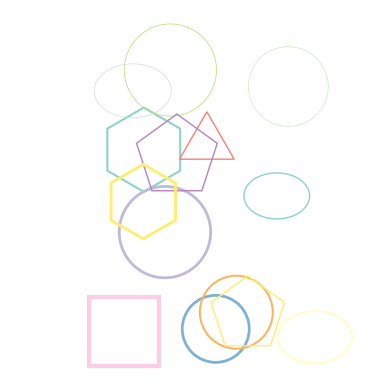[{"shape": "oval", "thickness": 1, "radius": 0.43, "center": [0.719, 0.491]}, {"shape": "hexagon", "thickness": 1.5, "radius": 0.55, "center": [0.373, 0.611]}, {"shape": "oval", "thickness": 1, "radius": 0.48, "center": [0.818, 0.124]}, {"shape": "circle", "thickness": 2, "radius": 0.59, "center": [0.428, 0.397]}, {"shape": "triangle", "thickness": 1, "radius": 0.41, "center": [0.537, 0.627]}, {"shape": "circle", "thickness": 2, "radius": 0.44, "center": [0.56, 0.146]}, {"shape": "circle", "thickness": 1.5, "radius": 0.47, "center": [0.614, 0.189]}, {"shape": "circle", "thickness": 0.5, "radius": 0.6, "center": [0.443, 0.818]}, {"shape": "square", "thickness": 3, "radius": 0.45, "center": [0.322, 0.139]}, {"shape": "oval", "thickness": 0.5, "radius": 0.5, "center": [0.345, 0.764]}, {"shape": "pentagon", "thickness": 1, "radius": 0.55, "center": [0.459, 0.594]}, {"shape": "circle", "thickness": 0.5, "radius": 0.52, "center": [0.749, 0.775]}, {"shape": "hexagon", "thickness": 2, "radius": 0.48, "center": [0.372, 0.476]}, {"shape": "pentagon", "thickness": 1, "radius": 0.5, "center": [0.644, 0.183]}]